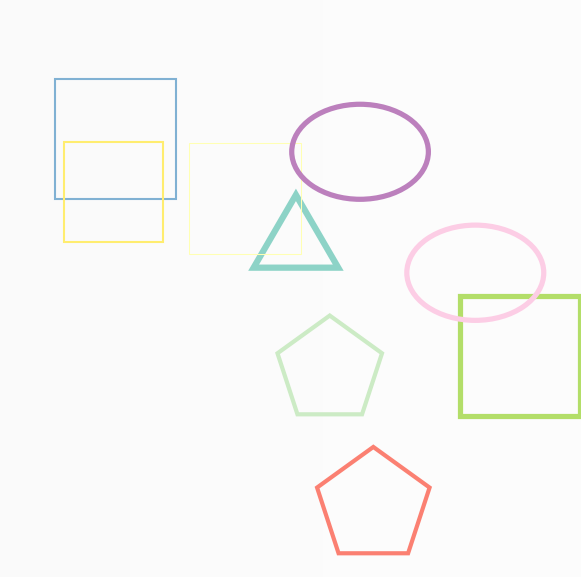[{"shape": "triangle", "thickness": 3, "radius": 0.42, "center": [0.509, 0.578]}, {"shape": "square", "thickness": 0.5, "radius": 0.48, "center": [0.422, 0.656]}, {"shape": "pentagon", "thickness": 2, "radius": 0.51, "center": [0.642, 0.123]}, {"shape": "square", "thickness": 1, "radius": 0.52, "center": [0.199, 0.759]}, {"shape": "square", "thickness": 2.5, "radius": 0.52, "center": [0.895, 0.383]}, {"shape": "oval", "thickness": 2.5, "radius": 0.59, "center": [0.818, 0.527]}, {"shape": "oval", "thickness": 2.5, "radius": 0.59, "center": [0.619, 0.736]}, {"shape": "pentagon", "thickness": 2, "radius": 0.47, "center": [0.567, 0.358]}, {"shape": "square", "thickness": 1, "radius": 0.43, "center": [0.195, 0.667]}]